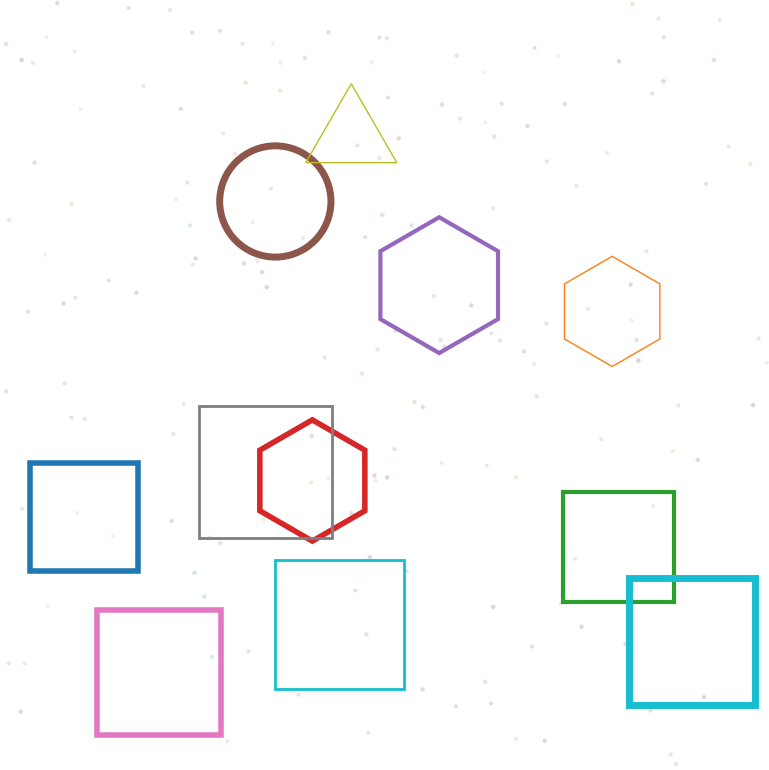[{"shape": "square", "thickness": 2, "radius": 0.35, "center": [0.109, 0.329]}, {"shape": "hexagon", "thickness": 0.5, "radius": 0.36, "center": [0.795, 0.596]}, {"shape": "square", "thickness": 1.5, "radius": 0.36, "center": [0.804, 0.29]}, {"shape": "hexagon", "thickness": 2, "radius": 0.39, "center": [0.406, 0.376]}, {"shape": "hexagon", "thickness": 1.5, "radius": 0.44, "center": [0.57, 0.63]}, {"shape": "circle", "thickness": 2.5, "radius": 0.36, "center": [0.358, 0.738]}, {"shape": "square", "thickness": 2, "radius": 0.4, "center": [0.207, 0.127]}, {"shape": "square", "thickness": 1, "radius": 0.43, "center": [0.345, 0.387]}, {"shape": "triangle", "thickness": 0.5, "radius": 0.34, "center": [0.456, 0.823]}, {"shape": "square", "thickness": 2.5, "radius": 0.41, "center": [0.899, 0.167]}, {"shape": "square", "thickness": 1, "radius": 0.42, "center": [0.441, 0.189]}]